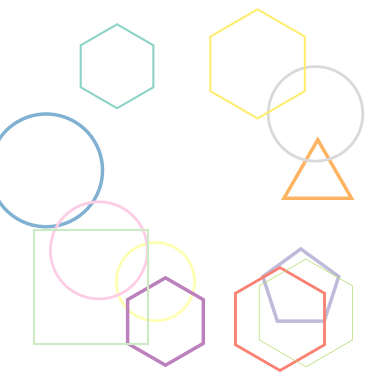[{"shape": "hexagon", "thickness": 1.5, "radius": 0.54, "center": [0.304, 0.828]}, {"shape": "circle", "thickness": 2, "radius": 0.51, "center": [0.404, 0.268]}, {"shape": "pentagon", "thickness": 2.5, "radius": 0.52, "center": [0.781, 0.25]}, {"shape": "hexagon", "thickness": 2, "radius": 0.67, "center": [0.727, 0.171]}, {"shape": "circle", "thickness": 2.5, "radius": 0.73, "center": [0.12, 0.558]}, {"shape": "triangle", "thickness": 2.5, "radius": 0.51, "center": [0.825, 0.536]}, {"shape": "hexagon", "thickness": 0.5, "radius": 0.7, "center": [0.795, 0.187]}, {"shape": "circle", "thickness": 2, "radius": 0.63, "center": [0.257, 0.35]}, {"shape": "circle", "thickness": 2, "radius": 0.61, "center": [0.82, 0.704]}, {"shape": "hexagon", "thickness": 2.5, "radius": 0.57, "center": [0.43, 0.165]}, {"shape": "square", "thickness": 1.5, "radius": 0.74, "center": [0.236, 0.254]}, {"shape": "hexagon", "thickness": 1.5, "radius": 0.71, "center": [0.669, 0.834]}]